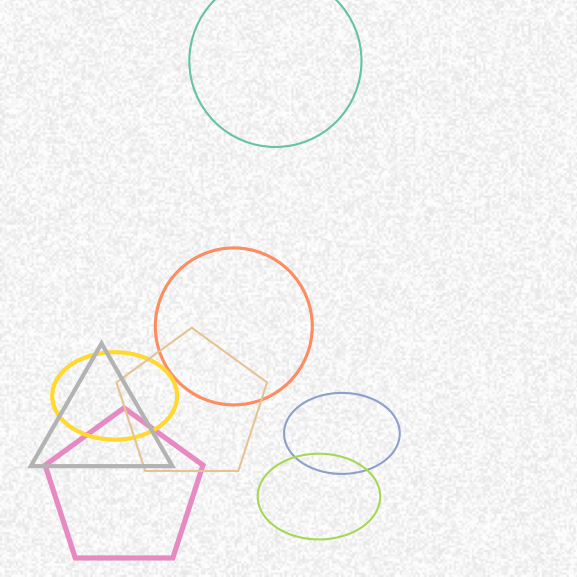[{"shape": "circle", "thickness": 1, "radius": 0.75, "center": [0.477, 0.894]}, {"shape": "circle", "thickness": 1.5, "radius": 0.68, "center": [0.405, 0.434]}, {"shape": "oval", "thickness": 1, "radius": 0.5, "center": [0.592, 0.249]}, {"shape": "pentagon", "thickness": 2.5, "radius": 0.72, "center": [0.215, 0.149]}, {"shape": "oval", "thickness": 1, "radius": 0.53, "center": [0.552, 0.139]}, {"shape": "oval", "thickness": 2, "radius": 0.54, "center": [0.199, 0.314]}, {"shape": "pentagon", "thickness": 1, "radius": 0.69, "center": [0.332, 0.295]}, {"shape": "triangle", "thickness": 2, "radius": 0.71, "center": [0.176, 0.263]}]